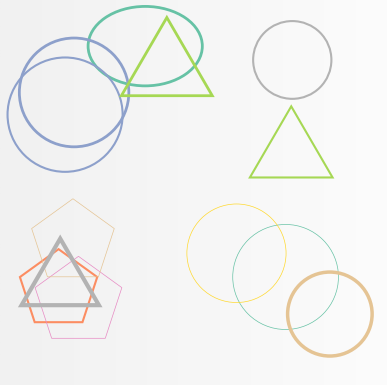[{"shape": "circle", "thickness": 0.5, "radius": 0.68, "center": [0.737, 0.281]}, {"shape": "oval", "thickness": 2, "radius": 0.74, "center": [0.375, 0.88]}, {"shape": "pentagon", "thickness": 1.5, "radius": 0.52, "center": [0.151, 0.248]}, {"shape": "circle", "thickness": 2, "radius": 0.71, "center": [0.191, 0.76]}, {"shape": "circle", "thickness": 1.5, "radius": 0.74, "center": [0.168, 0.702]}, {"shape": "pentagon", "thickness": 0.5, "radius": 0.59, "center": [0.203, 0.217]}, {"shape": "triangle", "thickness": 1.5, "radius": 0.62, "center": [0.752, 0.601]}, {"shape": "triangle", "thickness": 2, "radius": 0.68, "center": [0.431, 0.819]}, {"shape": "circle", "thickness": 0.5, "radius": 0.64, "center": [0.61, 0.342]}, {"shape": "circle", "thickness": 2.5, "radius": 0.55, "center": [0.851, 0.184]}, {"shape": "pentagon", "thickness": 0.5, "radius": 0.56, "center": [0.188, 0.372]}, {"shape": "circle", "thickness": 1.5, "radius": 0.5, "center": [0.754, 0.844]}, {"shape": "triangle", "thickness": 3, "radius": 0.58, "center": [0.155, 0.265]}]